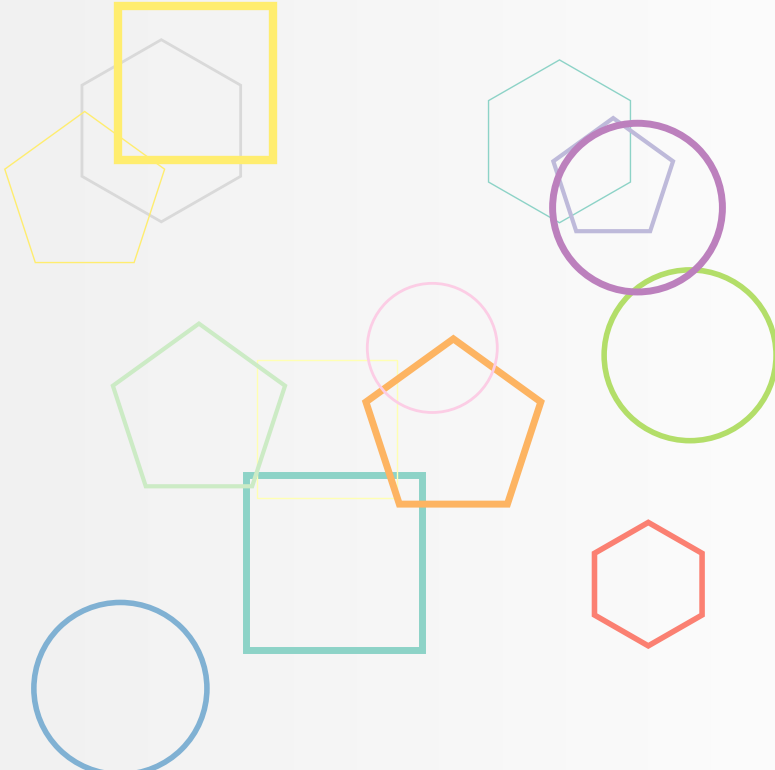[{"shape": "hexagon", "thickness": 0.5, "radius": 0.53, "center": [0.722, 0.816]}, {"shape": "square", "thickness": 2.5, "radius": 0.57, "center": [0.431, 0.27]}, {"shape": "square", "thickness": 0.5, "radius": 0.45, "center": [0.422, 0.443]}, {"shape": "pentagon", "thickness": 1.5, "radius": 0.41, "center": [0.791, 0.765]}, {"shape": "hexagon", "thickness": 2, "radius": 0.4, "center": [0.836, 0.241]}, {"shape": "circle", "thickness": 2, "radius": 0.56, "center": [0.155, 0.106]}, {"shape": "pentagon", "thickness": 2.5, "radius": 0.59, "center": [0.585, 0.441]}, {"shape": "circle", "thickness": 2, "radius": 0.55, "center": [0.89, 0.539]}, {"shape": "circle", "thickness": 1, "radius": 0.42, "center": [0.558, 0.548]}, {"shape": "hexagon", "thickness": 1, "radius": 0.59, "center": [0.208, 0.83]}, {"shape": "circle", "thickness": 2.5, "radius": 0.55, "center": [0.823, 0.73]}, {"shape": "pentagon", "thickness": 1.5, "radius": 0.58, "center": [0.257, 0.463]}, {"shape": "pentagon", "thickness": 0.5, "radius": 0.54, "center": [0.109, 0.747]}, {"shape": "square", "thickness": 3, "radius": 0.5, "center": [0.252, 0.892]}]